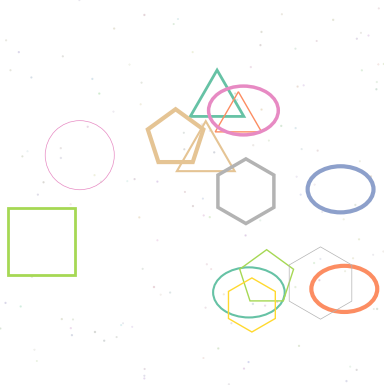[{"shape": "oval", "thickness": 1.5, "radius": 0.46, "center": [0.646, 0.24]}, {"shape": "triangle", "thickness": 2, "radius": 0.4, "center": [0.564, 0.738]}, {"shape": "triangle", "thickness": 1, "radius": 0.35, "center": [0.619, 0.692]}, {"shape": "oval", "thickness": 3, "radius": 0.43, "center": [0.894, 0.25]}, {"shape": "oval", "thickness": 3, "radius": 0.43, "center": [0.885, 0.508]}, {"shape": "circle", "thickness": 0.5, "radius": 0.45, "center": [0.207, 0.597]}, {"shape": "oval", "thickness": 2.5, "radius": 0.45, "center": [0.632, 0.713]}, {"shape": "square", "thickness": 2, "radius": 0.44, "center": [0.108, 0.373]}, {"shape": "pentagon", "thickness": 1, "radius": 0.37, "center": [0.693, 0.278]}, {"shape": "hexagon", "thickness": 1, "radius": 0.35, "center": [0.654, 0.208]}, {"shape": "pentagon", "thickness": 3, "radius": 0.38, "center": [0.456, 0.64]}, {"shape": "triangle", "thickness": 1.5, "radius": 0.43, "center": [0.534, 0.599]}, {"shape": "hexagon", "thickness": 0.5, "radius": 0.47, "center": [0.833, 0.265]}, {"shape": "hexagon", "thickness": 2.5, "radius": 0.42, "center": [0.639, 0.503]}]